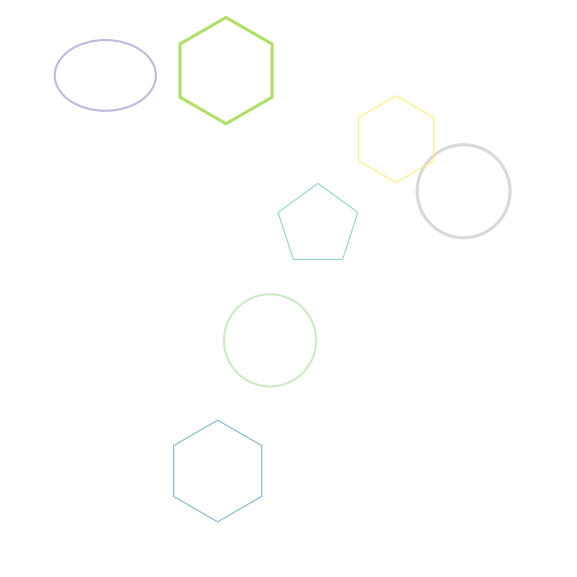[{"shape": "pentagon", "thickness": 0.5, "radius": 0.36, "center": [0.551, 0.609]}, {"shape": "oval", "thickness": 1, "radius": 0.44, "center": [0.182, 0.869]}, {"shape": "hexagon", "thickness": 0.5, "radius": 0.44, "center": [0.377, 0.184]}, {"shape": "hexagon", "thickness": 1.5, "radius": 0.46, "center": [0.391, 0.877]}, {"shape": "circle", "thickness": 1.5, "radius": 0.4, "center": [0.803, 0.668]}, {"shape": "circle", "thickness": 1, "radius": 0.4, "center": [0.468, 0.41]}, {"shape": "hexagon", "thickness": 0.5, "radius": 0.38, "center": [0.686, 0.758]}]